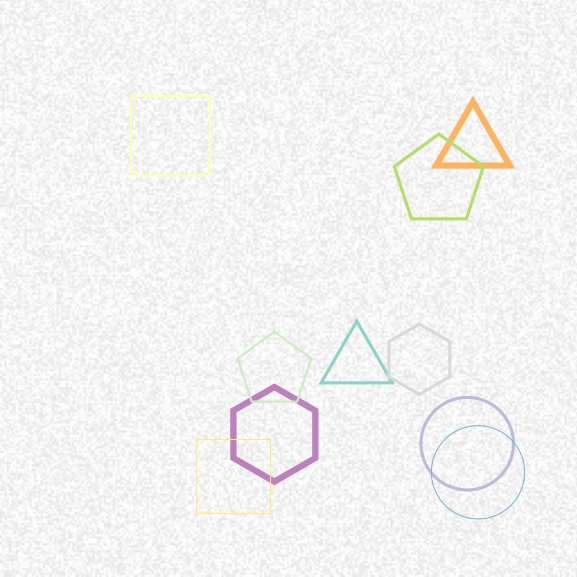[{"shape": "triangle", "thickness": 1.5, "radius": 0.36, "center": [0.618, 0.372]}, {"shape": "square", "thickness": 1, "radius": 0.34, "center": [0.296, 0.765]}, {"shape": "circle", "thickness": 1.5, "radius": 0.4, "center": [0.809, 0.231]}, {"shape": "circle", "thickness": 0.5, "radius": 0.4, "center": [0.828, 0.181]}, {"shape": "triangle", "thickness": 3, "radius": 0.37, "center": [0.819, 0.749]}, {"shape": "pentagon", "thickness": 1.5, "radius": 0.41, "center": [0.76, 0.686]}, {"shape": "hexagon", "thickness": 1.5, "radius": 0.3, "center": [0.726, 0.377]}, {"shape": "hexagon", "thickness": 3, "radius": 0.41, "center": [0.475, 0.247]}, {"shape": "pentagon", "thickness": 1, "radius": 0.33, "center": [0.475, 0.358]}, {"shape": "square", "thickness": 0.5, "radius": 0.32, "center": [0.404, 0.175]}]